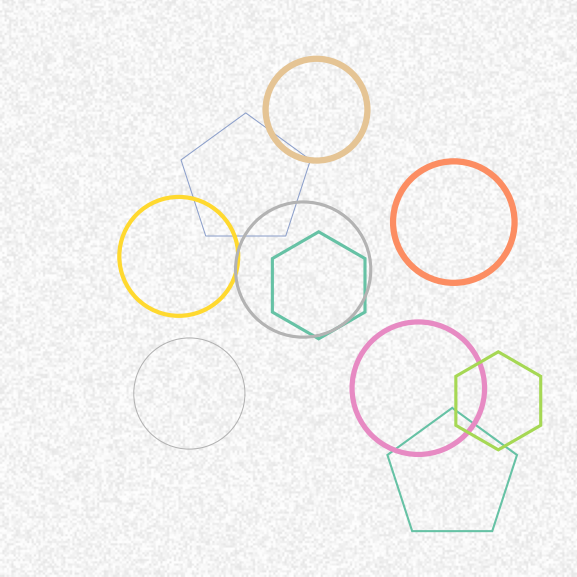[{"shape": "hexagon", "thickness": 1.5, "radius": 0.46, "center": [0.552, 0.505]}, {"shape": "pentagon", "thickness": 1, "radius": 0.59, "center": [0.783, 0.175]}, {"shape": "circle", "thickness": 3, "radius": 0.53, "center": [0.786, 0.615]}, {"shape": "pentagon", "thickness": 0.5, "radius": 0.59, "center": [0.426, 0.686]}, {"shape": "circle", "thickness": 2.5, "radius": 0.57, "center": [0.724, 0.327]}, {"shape": "hexagon", "thickness": 1.5, "radius": 0.42, "center": [0.863, 0.305]}, {"shape": "circle", "thickness": 2, "radius": 0.51, "center": [0.31, 0.555]}, {"shape": "circle", "thickness": 3, "radius": 0.44, "center": [0.548, 0.809]}, {"shape": "circle", "thickness": 1.5, "radius": 0.59, "center": [0.525, 0.532]}, {"shape": "circle", "thickness": 0.5, "radius": 0.48, "center": [0.328, 0.318]}]